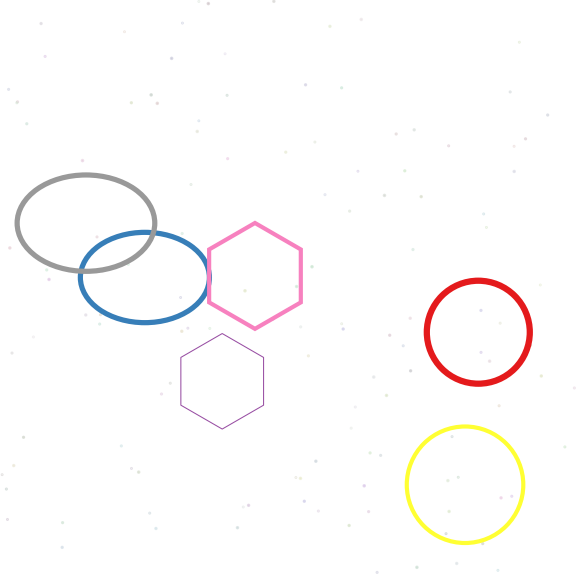[{"shape": "circle", "thickness": 3, "radius": 0.45, "center": [0.828, 0.424]}, {"shape": "oval", "thickness": 2.5, "radius": 0.56, "center": [0.251, 0.519]}, {"shape": "hexagon", "thickness": 0.5, "radius": 0.41, "center": [0.385, 0.339]}, {"shape": "circle", "thickness": 2, "radius": 0.5, "center": [0.805, 0.16]}, {"shape": "hexagon", "thickness": 2, "radius": 0.46, "center": [0.442, 0.521]}, {"shape": "oval", "thickness": 2.5, "radius": 0.6, "center": [0.149, 0.613]}]